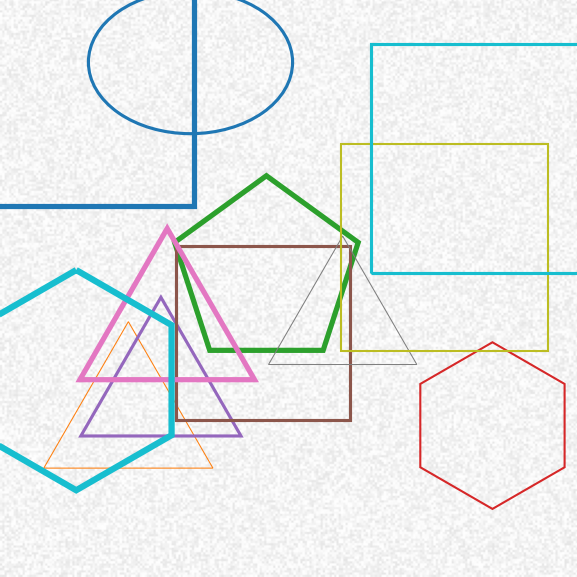[{"shape": "oval", "thickness": 1.5, "radius": 0.88, "center": [0.33, 0.891]}, {"shape": "square", "thickness": 2.5, "radius": 0.94, "center": [0.148, 0.83]}, {"shape": "triangle", "thickness": 0.5, "radius": 0.85, "center": [0.222, 0.273]}, {"shape": "pentagon", "thickness": 2.5, "radius": 0.84, "center": [0.461, 0.528]}, {"shape": "hexagon", "thickness": 1, "radius": 0.72, "center": [0.853, 0.262]}, {"shape": "triangle", "thickness": 1.5, "radius": 0.8, "center": [0.279, 0.324]}, {"shape": "square", "thickness": 1.5, "radius": 0.75, "center": [0.455, 0.422]}, {"shape": "triangle", "thickness": 2.5, "radius": 0.87, "center": [0.29, 0.429]}, {"shape": "triangle", "thickness": 0.5, "radius": 0.74, "center": [0.593, 0.442]}, {"shape": "square", "thickness": 1, "radius": 0.9, "center": [0.77, 0.571]}, {"shape": "hexagon", "thickness": 3, "radius": 0.95, "center": [0.132, 0.341]}, {"shape": "square", "thickness": 1.5, "radius": 0.99, "center": [0.84, 0.724]}]